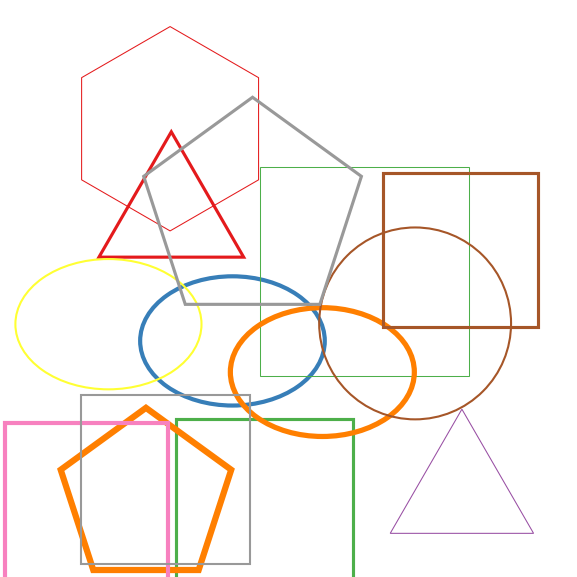[{"shape": "triangle", "thickness": 1.5, "radius": 0.72, "center": [0.297, 0.626]}, {"shape": "hexagon", "thickness": 0.5, "radius": 0.88, "center": [0.295, 0.776]}, {"shape": "oval", "thickness": 2, "radius": 0.8, "center": [0.403, 0.409]}, {"shape": "square", "thickness": 0.5, "radius": 0.9, "center": [0.631, 0.529]}, {"shape": "square", "thickness": 1.5, "radius": 0.77, "center": [0.457, 0.121]}, {"shape": "triangle", "thickness": 0.5, "radius": 0.72, "center": [0.8, 0.147]}, {"shape": "pentagon", "thickness": 3, "radius": 0.78, "center": [0.253, 0.138]}, {"shape": "oval", "thickness": 2.5, "radius": 0.8, "center": [0.558, 0.355]}, {"shape": "oval", "thickness": 1, "radius": 0.81, "center": [0.188, 0.438]}, {"shape": "square", "thickness": 1.5, "radius": 0.67, "center": [0.797, 0.566]}, {"shape": "circle", "thickness": 1, "radius": 0.83, "center": [0.719, 0.439]}, {"shape": "square", "thickness": 2, "radius": 0.71, "center": [0.15, 0.125]}, {"shape": "pentagon", "thickness": 1.5, "radius": 0.99, "center": [0.437, 0.632]}, {"shape": "square", "thickness": 1, "radius": 0.73, "center": [0.287, 0.168]}]